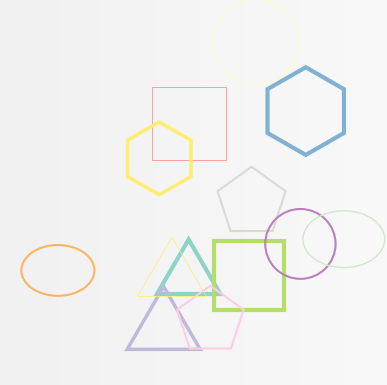[{"shape": "triangle", "thickness": 3, "radius": 0.47, "center": [0.487, 0.284]}, {"shape": "circle", "thickness": 0.5, "radius": 0.55, "center": [0.66, 0.891]}, {"shape": "triangle", "thickness": 2.5, "radius": 0.54, "center": [0.422, 0.147]}, {"shape": "square", "thickness": 0.5, "radius": 0.47, "center": [0.488, 0.68]}, {"shape": "hexagon", "thickness": 3, "radius": 0.57, "center": [0.789, 0.711]}, {"shape": "oval", "thickness": 1.5, "radius": 0.47, "center": [0.149, 0.298]}, {"shape": "square", "thickness": 3, "radius": 0.45, "center": [0.641, 0.285]}, {"shape": "pentagon", "thickness": 1.5, "radius": 0.45, "center": [0.543, 0.168]}, {"shape": "pentagon", "thickness": 1.5, "radius": 0.46, "center": [0.649, 0.475]}, {"shape": "circle", "thickness": 1.5, "radius": 0.45, "center": [0.775, 0.366]}, {"shape": "oval", "thickness": 1, "radius": 0.53, "center": [0.887, 0.379]}, {"shape": "hexagon", "thickness": 2.5, "radius": 0.47, "center": [0.411, 0.589]}, {"shape": "triangle", "thickness": 0.5, "radius": 0.51, "center": [0.444, 0.281]}]